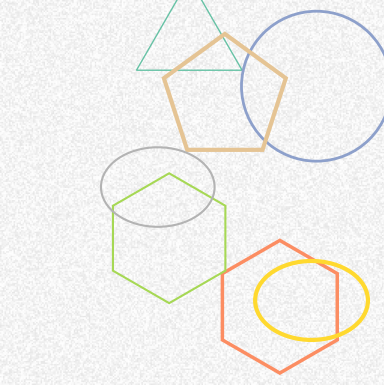[{"shape": "triangle", "thickness": 1, "radius": 0.79, "center": [0.492, 0.897]}, {"shape": "hexagon", "thickness": 2.5, "radius": 0.86, "center": [0.727, 0.203]}, {"shape": "circle", "thickness": 2, "radius": 0.97, "center": [0.822, 0.776]}, {"shape": "hexagon", "thickness": 1.5, "radius": 0.84, "center": [0.439, 0.381]}, {"shape": "oval", "thickness": 3, "radius": 0.73, "center": [0.809, 0.22]}, {"shape": "pentagon", "thickness": 3, "radius": 0.83, "center": [0.584, 0.745]}, {"shape": "oval", "thickness": 1.5, "radius": 0.74, "center": [0.41, 0.514]}]